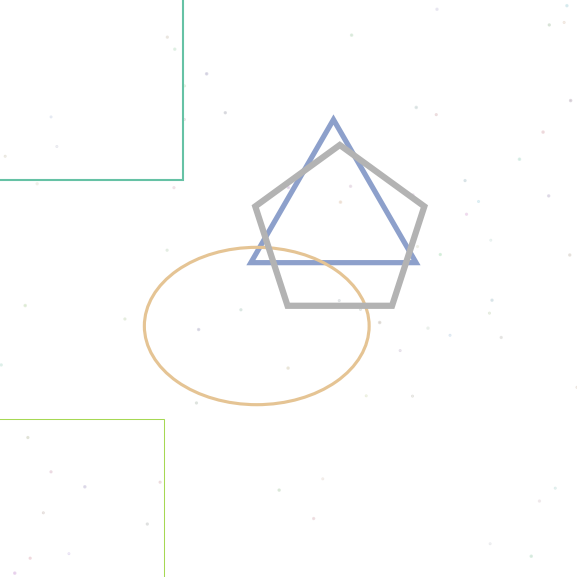[{"shape": "square", "thickness": 1, "radius": 0.97, "center": [0.123, 0.883]}, {"shape": "triangle", "thickness": 2.5, "radius": 0.83, "center": [0.577, 0.627]}, {"shape": "square", "thickness": 0.5, "radius": 0.74, "center": [0.135, 0.124]}, {"shape": "oval", "thickness": 1.5, "radius": 0.97, "center": [0.445, 0.435]}, {"shape": "pentagon", "thickness": 3, "radius": 0.77, "center": [0.588, 0.594]}]